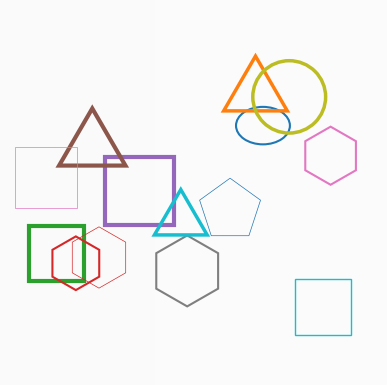[{"shape": "oval", "thickness": 1.5, "radius": 0.35, "center": [0.679, 0.674]}, {"shape": "pentagon", "thickness": 0.5, "radius": 0.41, "center": [0.594, 0.455]}, {"shape": "triangle", "thickness": 2.5, "radius": 0.47, "center": [0.659, 0.759]}, {"shape": "square", "thickness": 3, "radius": 0.35, "center": [0.146, 0.342]}, {"shape": "hexagon", "thickness": 0.5, "radius": 0.4, "center": [0.255, 0.331]}, {"shape": "hexagon", "thickness": 1.5, "radius": 0.35, "center": [0.196, 0.316]}, {"shape": "square", "thickness": 3, "radius": 0.45, "center": [0.359, 0.504]}, {"shape": "triangle", "thickness": 3, "radius": 0.49, "center": [0.238, 0.619]}, {"shape": "square", "thickness": 0.5, "radius": 0.4, "center": [0.119, 0.538]}, {"shape": "hexagon", "thickness": 1.5, "radius": 0.38, "center": [0.853, 0.596]}, {"shape": "hexagon", "thickness": 1.5, "radius": 0.46, "center": [0.483, 0.296]}, {"shape": "circle", "thickness": 2.5, "radius": 0.47, "center": [0.746, 0.748]}, {"shape": "square", "thickness": 1, "radius": 0.36, "center": [0.833, 0.204]}, {"shape": "triangle", "thickness": 2.5, "radius": 0.39, "center": [0.467, 0.429]}]